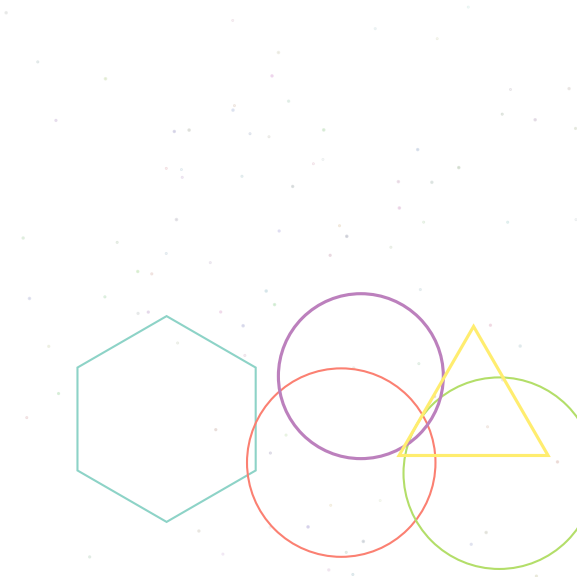[{"shape": "hexagon", "thickness": 1, "radius": 0.89, "center": [0.288, 0.274]}, {"shape": "circle", "thickness": 1, "radius": 0.82, "center": [0.591, 0.198]}, {"shape": "circle", "thickness": 1, "radius": 0.83, "center": [0.865, 0.18]}, {"shape": "circle", "thickness": 1.5, "radius": 0.71, "center": [0.625, 0.348]}, {"shape": "triangle", "thickness": 1.5, "radius": 0.74, "center": [0.82, 0.285]}]